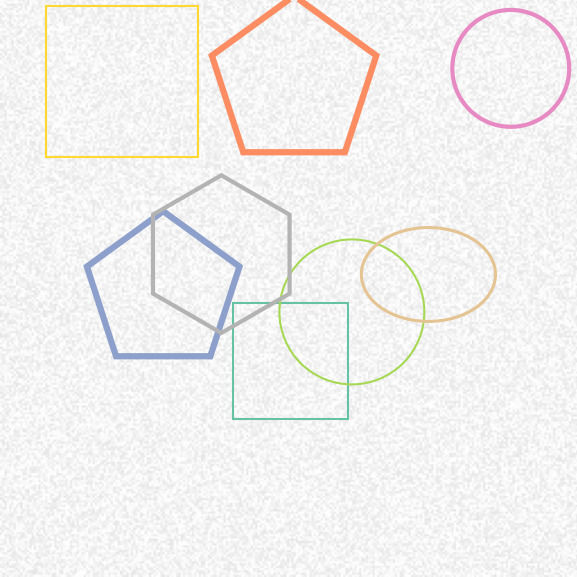[{"shape": "square", "thickness": 1, "radius": 0.5, "center": [0.503, 0.374]}, {"shape": "pentagon", "thickness": 3, "radius": 0.75, "center": [0.509, 0.857]}, {"shape": "pentagon", "thickness": 3, "radius": 0.69, "center": [0.283, 0.495]}, {"shape": "circle", "thickness": 2, "radius": 0.51, "center": [0.884, 0.881]}, {"shape": "circle", "thickness": 1, "radius": 0.63, "center": [0.609, 0.459]}, {"shape": "square", "thickness": 1, "radius": 0.66, "center": [0.212, 0.858]}, {"shape": "oval", "thickness": 1.5, "radius": 0.58, "center": [0.742, 0.524]}, {"shape": "hexagon", "thickness": 2, "radius": 0.68, "center": [0.383, 0.559]}]